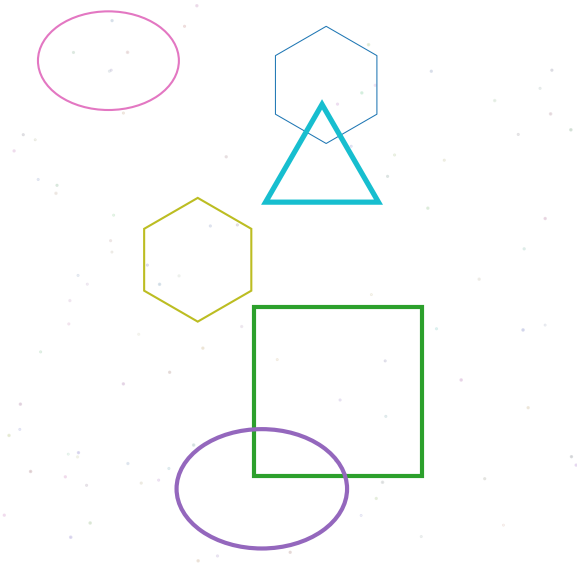[{"shape": "hexagon", "thickness": 0.5, "radius": 0.51, "center": [0.565, 0.852]}, {"shape": "square", "thickness": 2, "radius": 0.73, "center": [0.586, 0.321]}, {"shape": "oval", "thickness": 2, "radius": 0.74, "center": [0.453, 0.153]}, {"shape": "oval", "thickness": 1, "radius": 0.61, "center": [0.188, 0.894]}, {"shape": "hexagon", "thickness": 1, "radius": 0.54, "center": [0.342, 0.549]}, {"shape": "triangle", "thickness": 2.5, "radius": 0.56, "center": [0.558, 0.706]}]